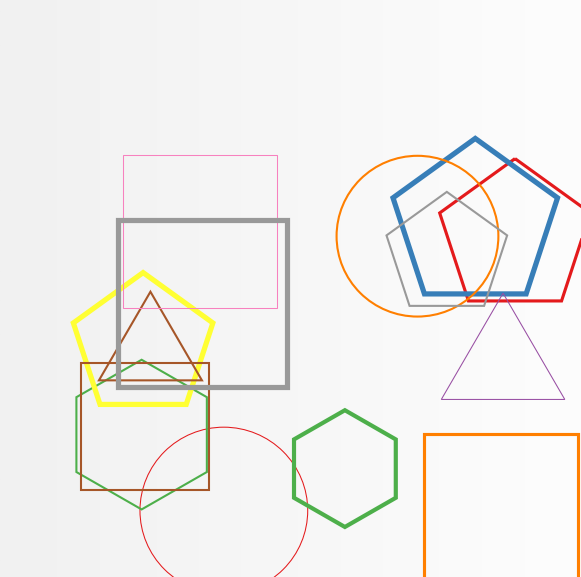[{"shape": "pentagon", "thickness": 1.5, "radius": 0.68, "center": [0.886, 0.588]}, {"shape": "circle", "thickness": 0.5, "radius": 0.72, "center": [0.385, 0.115]}, {"shape": "pentagon", "thickness": 2.5, "radius": 0.74, "center": [0.818, 0.611]}, {"shape": "hexagon", "thickness": 1, "radius": 0.65, "center": [0.244, 0.247]}, {"shape": "hexagon", "thickness": 2, "radius": 0.51, "center": [0.593, 0.188]}, {"shape": "triangle", "thickness": 0.5, "radius": 0.61, "center": [0.865, 0.369]}, {"shape": "square", "thickness": 1.5, "radius": 0.66, "center": [0.863, 0.116]}, {"shape": "circle", "thickness": 1, "radius": 0.7, "center": [0.718, 0.59]}, {"shape": "pentagon", "thickness": 2.5, "radius": 0.63, "center": [0.246, 0.401]}, {"shape": "square", "thickness": 1, "radius": 0.55, "center": [0.249, 0.261]}, {"shape": "triangle", "thickness": 1, "radius": 0.51, "center": [0.259, 0.392]}, {"shape": "square", "thickness": 0.5, "radius": 0.66, "center": [0.345, 0.598]}, {"shape": "pentagon", "thickness": 1, "radius": 0.55, "center": [0.769, 0.558]}, {"shape": "square", "thickness": 2.5, "radius": 0.72, "center": [0.349, 0.474]}]